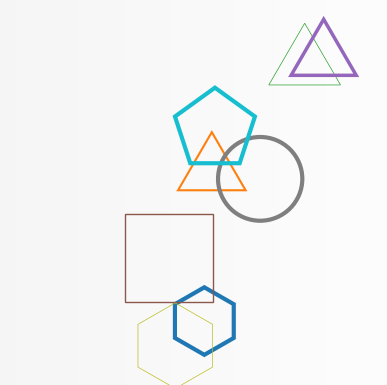[{"shape": "hexagon", "thickness": 3, "radius": 0.44, "center": [0.527, 0.166]}, {"shape": "triangle", "thickness": 1.5, "radius": 0.5, "center": [0.547, 0.556]}, {"shape": "triangle", "thickness": 0.5, "radius": 0.53, "center": [0.786, 0.833]}, {"shape": "triangle", "thickness": 2.5, "radius": 0.49, "center": [0.835, 0.853]}, {"shape": "square", "thickness": 1, "radius": 0.57, "center": [0.437, 0.33]}, {"shape": "circle", "thickness": 3, "radius": 0.54, "center": [0.671, 0.535]}, {"shape": "hexagon", "thickness": 0.5, "radius": 0.56, "center": [0.452, 0.102]}, {"shape": "pentagon", "thickness": 3, "radius": 0.54, "center": [0.555, 0.664]}]